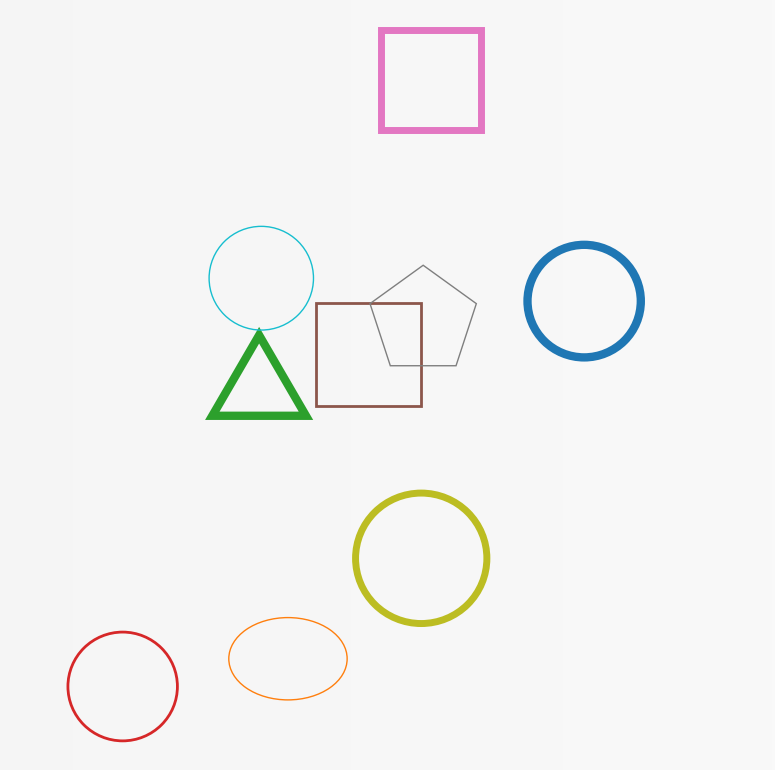[{"shape": "circle", "thickness": 3, "radius": 0.37, "center": [0.754, 0.609]}, {"shape": "oval", "thickness": 0.5, "radius": 0.38, "center": [0.372, 0.144]}, {"shape": "triangle", "thickness": 3, "radius": 0.35, "center": [0.334, 0.495]}, {"shape": "circle", "thickness": 1, "radius": 0.35, "center": [0.158, 0.108]}, {"shape": "square", "thickness": 1, "radius": 0.34, "center": [0.475, 0.539]}, {"shape": "square", "thickness": 2.5, "radius": 0.32, "center": [0.556, 0.896]}, {"shape": "pentagon", "thickness": 0.5, "radius": 0.36, "center": [0.546, 0.583]}, {"shape": "circle", "thickness": 2.5, "radius": 0.42, "center": [0.544, 0.275]}, {"shape": "circle", "thickness": 0.5, "radius": 0.34, "center": [0.337, 0.639]}]